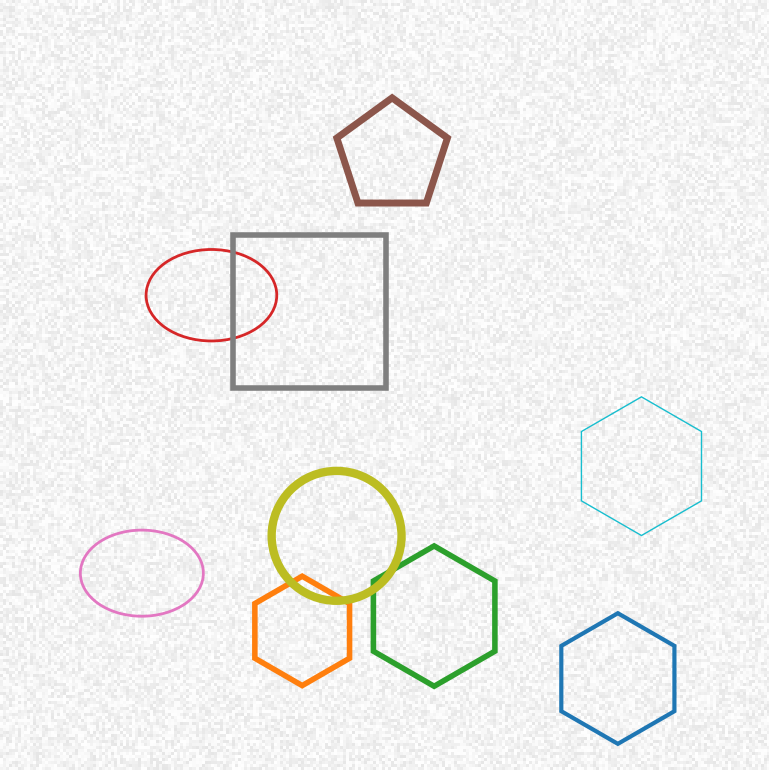[{"shape": "hexagon", "thickness": 1.5, "radius": 0.42, "center": [0.802, 0.119]}, {"shape": "hexagon", "thickness": 2, "radius": 0.36, "center": [0.392, 0.181]}, {"shape": "hexagon", "thickness": 2, "radius": 0.46, "center": [0.564, 0.2]}, {"shape": "oval", "thickness": 1, "radius": 0.42, "center": [0.275, 0.617]}, {"shape": "pentagon", "thickness": 2.5, "radius": 0.38, "center": [0.509, 0.797]}, {"shape": "oval", "thickness": 1, "radius": 0.4, "center": [0.184, 0.256]}, {"shape": "square", "thickness": 2, "radius": 0.5, "center": [0.401, 0.596]}, {"shape": "circle", "thickness": 3, "radius": 0.42, "center": [0.437, 0.304]}, {"shape": "hexagon", "thickness": 0.5, "radius": 0.45, "center": [0.833, 0.395]}]